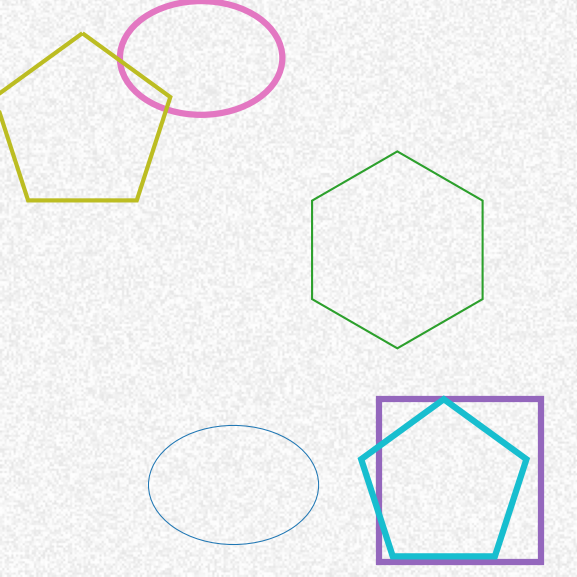[{"shape": "oval", "thickness": 0.5, "radius": 0.74, "center": [0.404, 0.159]}, {"shape": "hexagon", "thickness": 1, "radius": 0.85, "center": [0.688, 0.566]}, {"shape": "square", "thickness": 3, "radius": 0.7, "center": [0.796, 0.167]}, {"shape": "oval", "thickness": 3, "radius": 0.7, "center": [0.348, 0.899]}, {"shape": "pentagon", "thickness": 2, "radius": 0.8, "center": [0.143, 0.782]}, {"shape": "pentagon", "thickness": 3, "radius": 0.75, "center": [0.769, 0.157]}]